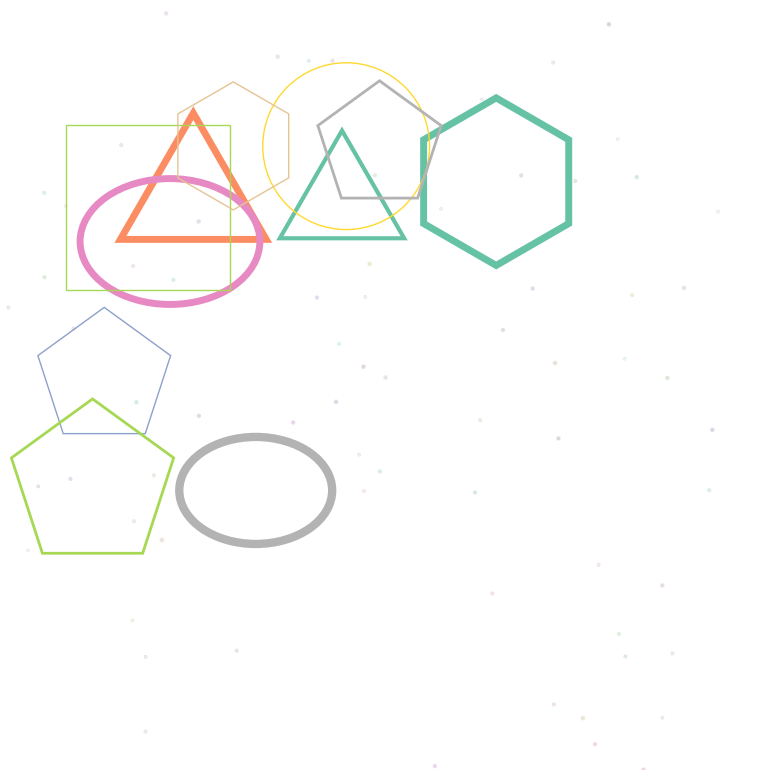[{"shape": "triangle", "thickness": 1.5, "radius": 0.47, "center": [0.444, 0.737]}, {"shape": "hexagon", "thickness": 2.5, "radius": 0.54, "center": [0.644, 0.764]}, {"shape": "triangle", "thickness": 2.5, "radius": 0.55, "center": [0.251, 0.744]}, {"shape": "pentagon", "thickness": 0.5, "radius": 0.45, "center": [0.135, 0.51]}, {"shape": "oval", "thickness": 2.5, "radius": 0.58, "center": [0.221, 0.686]}, {"shape": "pentagon", "thickness": 1, "radius": 0.55, "center": [0.12, 0.371]}, {"shape": "square", "thickness": 0.5, "radius": 0.53, "center": [0.192, 0.73]}, {"shape": "circle", "thickness": 0.5, "radius": 0.54, "center": [0.45, 0.81]}, {"shape": "hexagon", "thickness": 0.5, "radius": 0.42, "center": [0.303, 0.811]}, {"shape": "oval", "thickness": 3, "radius": 0.5, "center": [0.332, 0.363]}, {"shape": "pentagon", "thickness": 1, "radius": 0.42, "center": [0.493, 0.811]}]